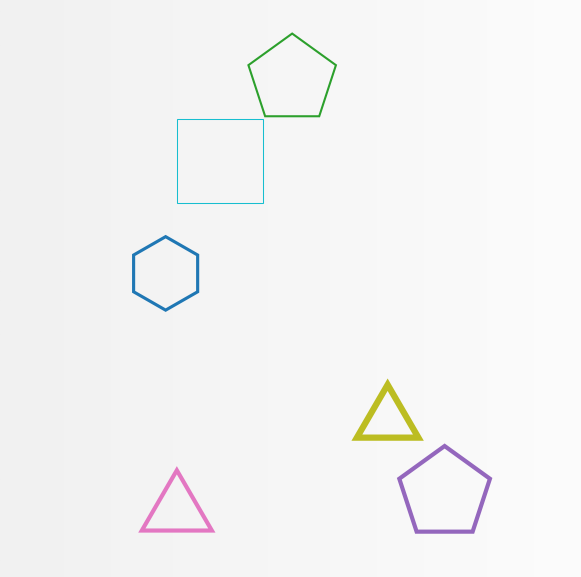[{"shape": "hexagon", "thickness": 1.5, "radius": 0.32, "center": [0.285, 0.526]}, {"shape": "pentagon", "thickness": 1, "radius": 0.4, "center": [0.503, 0.862]}, {"shape": "pentagon", "thickness": 2, "radius": 0.41, "center": [0.765, 0.145]}, {"shape": "triangle", "thickness": 2, "radius": 0.35, "center": [0.304, 0.115]}, {"shape": "triangle", "thickness": 3, "radius": 0.31, "center": [0.667, 0.272]}, {"shape": "square", "thickness": 0.5, "radius": 0.37, "center": [0.378, 0.72]}]